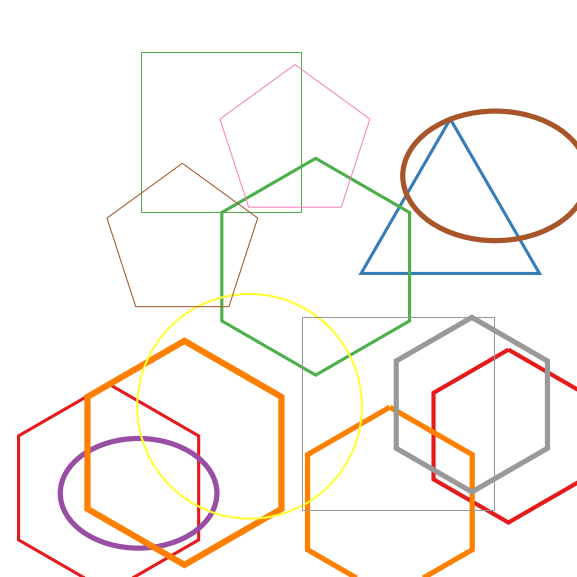[{"shape": "hexagon", "thickness": 1.5, "radius": 0.9, "center": [0.188, 0.154]}, {"shape": "hexagon", "thickness": 2, "radius": 0.75, "center": [0.88, 0.244]}, {"shape": "triangle", "thickness": 1.5, "radius": 0.89, "center": [0.78, 0.615]}, {"shape": "hexagon", "thickness": 1.5, "radius": 0.94, "center": [0.547, 0.537]}, {"shape": "square", "thickness": 0.5, "radius": 0.69, "center": [0.383, 0.77]}, {"shape": "oval", "thickness": 2.5, "radius": 0.68, "center": [0.24, 0.145]}, {"shape": "hexagon", "thickness": 3, "radius": 0.97, "center": [0.319, 0.215]}, {"shape": "hexagon", "thickness": 2.5, "radius": 0.82, "center": [0.675, 0.13]}, {"shape": "circle", "thickness": 1, "radius": 0.97, "center": [0.432, 0.296]}, {"shape": "oval", "thickness": 2.5, "radius": 0.8, "center": [0.858, 0.695]}, {"shape": "pentagon", "thickness": 0.5, "radius": 0.69, "center": [0.316, 0.579]}, {"shape": "pentagon", "thickness": 0.5, "radius": 0.68, "center": [0.511, 0.751]}, {"shape": "square", "thickness": 0.5, "radius": 0.84, "center": [0.689, 0.284]}, {"shape": "hexagon", "thickness": 2.5, "radius": 0.76, "center": [0.817, 0.298]}]